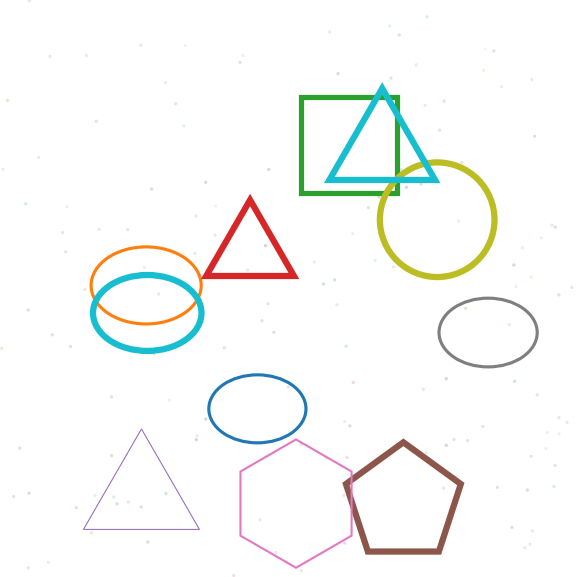[{"shape": "oval", "thickness": 1.5, "radius": 0.42, "center": [0.446, 0.291]}, {"shape": "oval", "thickness": 1.5, "radius": 0.48, "center": [0.253, 0.505]}, {"shape": "square", "thickness": 2.5, "radius": 0.42, "center": [0.604, 0.749]}, {"shape": "triangle", "thickness": 3, "radius": 0.44, "center": [0.433, 0.565]}, {"shape": "triangle", "thickness": 0.5, "radius": 0.58, "center": [0.245, 0.14]}, {"shape": "pentagon", "thickness": 3, "radius": 0.52, "center": [0.698, 0.129]}, {"shape": "hexagon", "thickness": 1, "radius": 0.56, "center": [0.513, 0.127]}, {"shape": "oval", "thickness": 1.5, "radius": 0.43, "center": [0.845, 0.423]}, {"shape": "circle", "thickness": 3, "radius": 0.5, "center": [0.757, 0.619]}, {"shape": "triangle", "thickness": 3, "radius": 0.53, "center": [0.662, 0.74]}, {"shape": "oval", "thickness": 3, "radius": 0.47, "center": [0.255, 0.457]}]